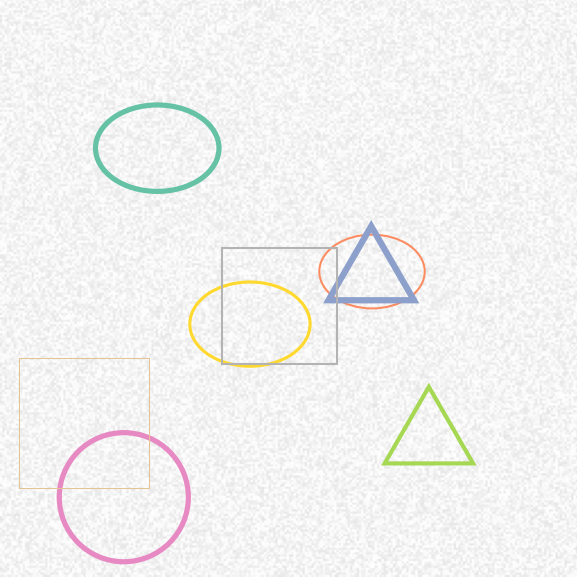[{"shape": "oval", "thickness": 2.5, "radius": 0.53, "center": [0.272, 0.743]}, {"shape": "oval", "thickness": 1, "radius": 0.46, "center": [0.644, 0.529]}, {"shape": "triangle", "thickness": 3, "radius": 0.43, "center": [0.643, 0.522]}, {"shape": "circle", "thickness": 2.5, "radius": 0.56, "center": [0.214, 0.138]}, {"shape": "triangle", "thickness": 2, "radius": 0.44, "center": [0.743, 0.241]}, {"shape": "oval", "thickness": 1.5, "radius": 0.52, "center": [0.433, 0.438]}, {"shape": "square", "thickness": 0.5, "radius": 0.56, "center": [0.146, 0.266]}, {"shape": "square", "thickness": 1, "radius": 0.5, "center": [0.484, 0.469]}]